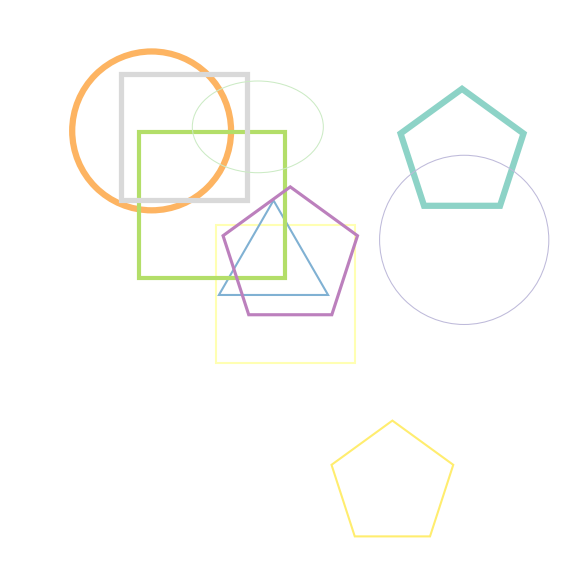[{"shape": "pentagon", "thickness": 3, "radius": 0.56, "center": [0.8, 0.733]}, {"shape": "square", "thickness": 1, "radius": 0.6, "center": [0.494, 0.489]}, {"shape": "circle", "thickness": 0.5, "radius": 0.73, "center": [0.804, 0.584]}, {"shape": "triangle", "thickness": 1, "radius": 0.55, "center": [0.474, 0.543]}, {"shape": "circle", "thickness": 3, "radius": 0.69, "center": [0.263, 0.772]}, {"shape": "square", "thickness": 2, "radius": 0.63, "center": [0.368, 0.644]}, {"shape": "square", "thickness": 2.5, "radius": 0.54, "center": [0.319, 0.762]}, {"shape": "pentagon", "thickness": 1.5, "radius": 0.61, "center": [0.503, 0.553]}, {"shape": "oval", "thickness": 0.5, "radius": 0.57, "center": [0.446, 0.779]}, {"shape": "pentagon", "thickness": 1, "radius": 0.55, "center": [0.679, 0.16]}]